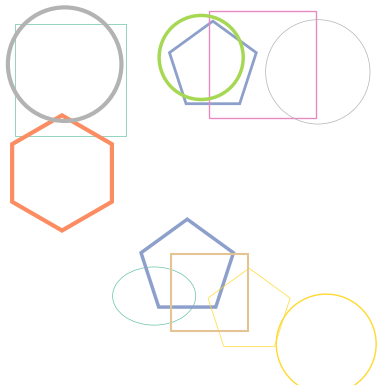[{"shape": "square", "thickness": 0.5, "radius": 0.72, "center": [0.183, 0.793]}, {"shape": "oval", "thickness": 0.5, "radius": 0.54, "center": [0.4, 0.231]}, {"shape": "hexagon", "thickness": 3, "radius": 0.75, "center": [0.161, 0.551]}, {"shape": "pentagon", "thickness": 2.5, "radius": 0.63, "center": [0.486, 0.304]}, {"shape": "pentagon", "thickness": 2, "radius": 0.59, "center": [0.553, 0.827]}, {"shape": "square", "thickness": 1, "radius": 0.69, "center": [0.683, 0.833]}, {"shape": "circle", "thickness": 2.5, "radius": 0.55, "center": [0.523, 0.851]}, {"shape": "circle", "thickness": 1, "radius": 0.65, "center": [0.847, 0.106]}, {"shape": "pentagon", "thickness": 0.5, "radius": 0.56, "center": [0.647, 0.191]}, {"shape": "square", "thickness": 1.5, "radius": 0.5, "center": [0.544, 0.24]}, {"shape": "circle", "thickness": 0.5, "radius": 0.68, "center": [0.826, 0.813]}, {"shape": "circle", "thickness": 3, "radius": 0.74, "center": [0.168, 0.833]}]